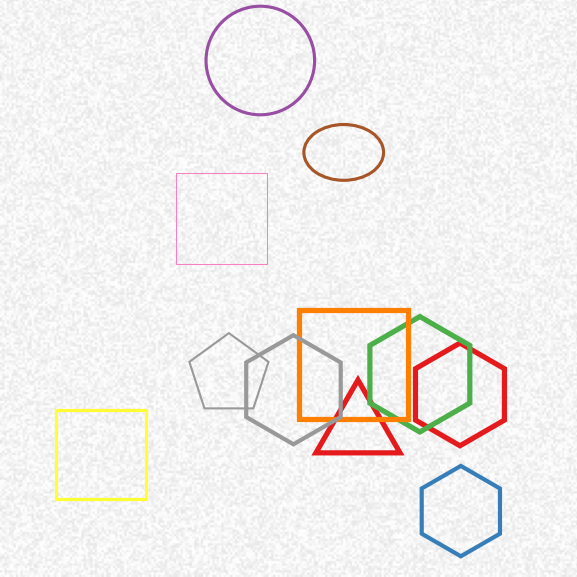[{"shape": "hexagon", "thickness": 2.5, "radius": 0.44, "center": [0.796, 0.316]}, {"shape": "triangle", "thickness": 2.5, "radius": 0.42, "center": [0.62, 0.257]}, {"shape": "hexagon", "thickness": 2, "radius": 0.39, "center": [0.798, 0.114]}, {"shape": "hexagon", "thickness": 2.5, "radius": 0.5, "center": [0.727, 0.351]}, {"shape": "circle", "thickness": 1.5, "radius": 0.47, "center": [0.451, 0.894]}, {"shape": "square", "thickness": 2.5, "radius": 0.47, "center": [0.612, 0.368]}, {"shape": "square", "thickness": 1.5, "radius": 0.39, "center": [0.175, 0.212]}, {"shape": "oval", "thickness": 1.5, "radius": 0.35, "center": [0.595, 0.735]}, {"shape": "square", "thickness": 0.5, "radius": 0.39, "center": [0.383, 0.621]}, {"shape": "hexagon", "thickness": 2, "radius": 0.47, "center": [0.508, 0.324]}, {"shape": "pentagon", "thickness": 1, "radius": 0.36, "center": [0.396, 0.35]}]